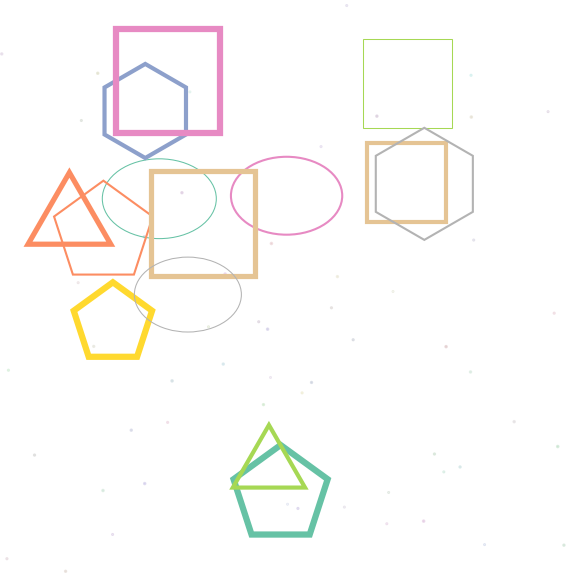[{"shape": "pentagon", "thickness": 3, "radius": 0.43, "center": [0.486, 0.143]}, {"shape": "oval", "thickness": 0.5, "radius": 0.49, "center": [0.276, 0.655]}, {"shape": "triangle", "thickness": 2.5, "radius": 0.41, "center": [0.12, 0.618]}, {"shape": "pentagon", "thickness": 1, "radius": 0.45, "center": [0.179, 0.596]}, {"shape": "hexagon", "thickness": 2, "radius": 0.41, "center": [0.252, 0.807]}, {"shape": "oval", "thickness": 1, "radius": 0.48, "center": [0.496, 0.66]}, {"shape": "square", "thickness": 3, "radius": 0.45, "center": [0.291, 0.86]}, {"shape": "triangle", "thickness": 2, "radius": 0.36, "center": [0.466, 0.191]}, {"shape": "square", "thickness": 0.5, "radius": 0.38, "center": [0.706, 0.855]}, {"shape": "pentagon", "thickness": 3, "radius": 0.36, "center": [0.195, 0.439]}, {"shape": "square", "thickness": 2.5, "radius": 0.45, "center": [0.351, 0.612]}, {"shape": "square", "thickness": 2, "radius": 0.34, "center": [0.704, 0.683]}, {"shape": "hexagon", "thickness": 1, "radius": 0.49, "center": [0.735, 0.681]}, {"shape": "oval", "thickness": 0.5, "radius": 0.46, "center": [0.325, 0.489]}]